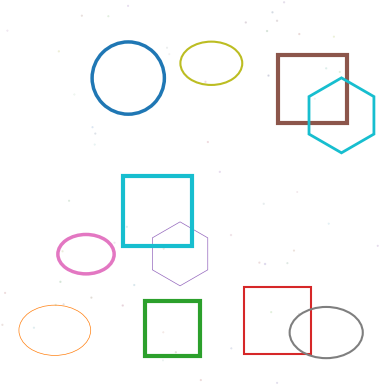[{"shape": "circle", "thickness": 2.5, "radius": 0.47, "center": [0.333, 0.797]}, {"shape": "oval", "thickness": 0.5, "radius": 0.47, "center": [0.142, 0.142]}, {"shape": "square", "thickness": 3, "radius": 0.36, "center": [0.448, 0.147]}, {"shape": "square", "thickness": 1.5, "radius": 0.44, "center": [0.721, 0.167]}, {"shape": "hexagon", "thickness": 0.5, "radius": 0.42, "center": [0.468, 0.341]}, {"shape": "square", "thickness": 3, "radius": 0.44, "center": [0.812, 0.769]}, {"shape": "oval", "thickness": 2.5, "radius": 0.37, "center": [0.223, 0.34]}, {"shape": "oval", "thickness": 1.5, "radius": 0.48, "center": [0.847, 0.136]}, {"shape": "oval", "thickness": 1.5, "radius": 0.4, "center": [0.549, 0.836]}, {"shape": "square", "thickness": 3, "radius": 0.45, "center": [0.409, 0.452]}, {"shape": "hexagon", "thickness": 2, "radius": 0.49, "center": [0.887, 0.7]}]